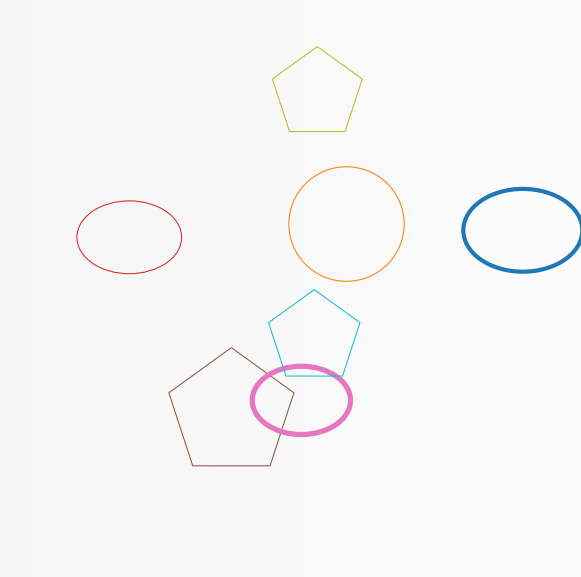[{"shape": "oval", "thickness": 2, "radius": 0.51, "center": [0.899, 0.6]}, {"shape": "circle", "thickness": 0.5, "radius": 0.5, "center": [0.596, 0.611]}, {"shape": "oval", "thickness": 0.5, "radius": 0.45, "center": [0.222, 0.588]}, {"shape": "pentagon", "thickness": 0.5, "radius": 0.57, "center": [0.398, 0.284]}, {"shape": "oval", "thickness": 2.5, "radius": 0.42, "center": [0.518, 0.306]}, {"shape": "pentagon", "thickness": 0.5, "radius": 0.41, "center": [0.546, 0.837]}, {"shape": "pentagon", "thickness": 0.5, "radius": 0.41, "center": [0.541, 0.415]}]